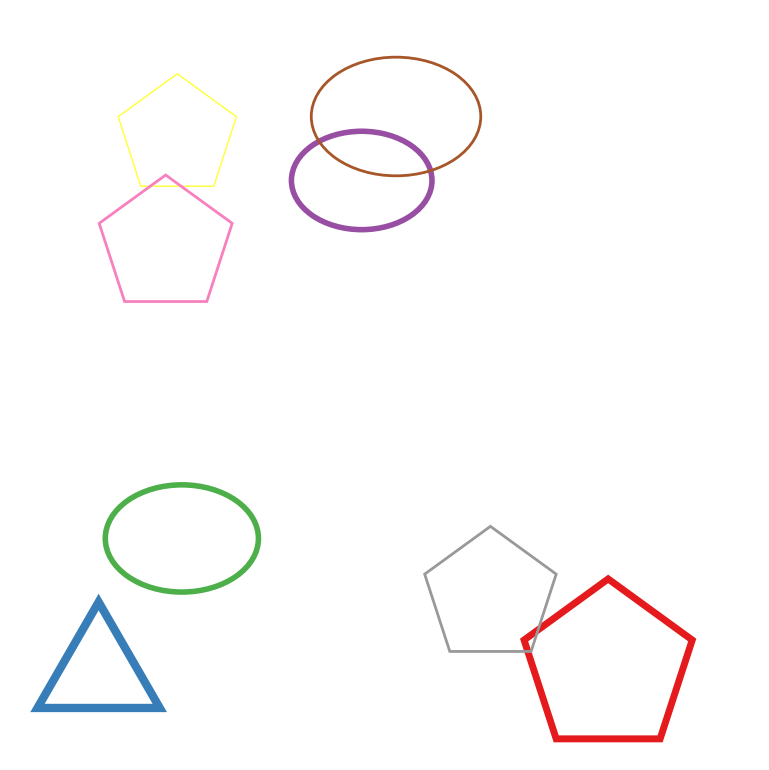[{"shape": "pentagon", "thickness": 2.5, "radius": 0.57, "center": [0.79, 0.133]}, {"shape": "triangle", "thickness": 3, "radius": 0.46, "center": [0.128, 0.126]}, {"shape": "oval", "thickness": 2, "radius": 0.5, "center": [0.236, 0.301]}, {"shape": "oval", "thickness": 2, "radius": 0.46, "center": [0.47, 0.766]}, {"shape": "pentagon", "thickness": 0.5, "radius": 0.4, "center": [0.23, 0.823]}, {"shape": "oval", "thickness": 1, "radius": 0.55, "center": [0.514, 0.849]}, {"shape": "pentagon", "thickness": 1, "radius": 0.45, "center": [0.215, 0.682]}, {"shape": "pentagon", "thickness": 1, "radius": 0.45, "center": [0.637, 0.227]}]